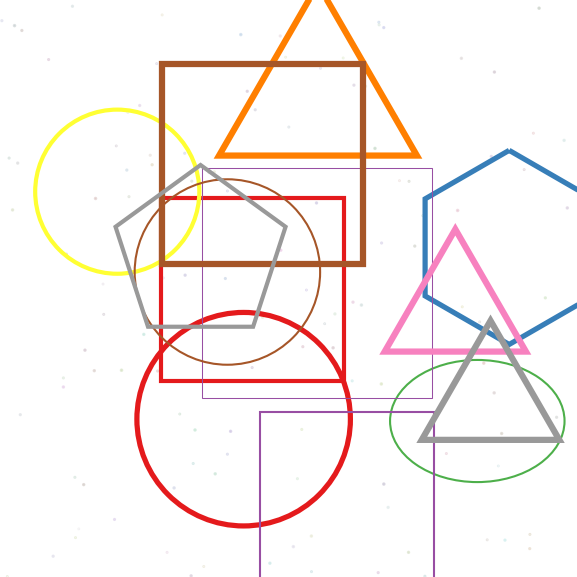[{"shape": "square", "thickness": 2, "radius": 0.79, "center": [0.438, 0.498]}, {"shape": "circle", "thickness": 2.5, "radius": 0.92, "center": [0.422, 0.273]}, {"shape": "hexagon", "thickness": 2.5, "radius": 0.84, "center": [0.882, 0.571]}, {"shape": "oval", "thickness": 1, "radius": 0.76, "center": [0.826, 0.27]}, {"shape": "square", "thickness": 0.5, "radius": 1.0, "center": [0.549, 0.509]}, {"shape": "square", "thickness": 1, "radius": 0.75, "center": [0.601, 0.135]}, {"shape": "triangle", "thickness": 3, "radius": 0.99, "center": [0.551, 0.829]}, {"shape": "circle", "thickness": 2, "radius": 0.71, "center": [0.203, 0.667]}, {"shape": "square", "thickness": 3, "radius": 0.87, "center": [0.454, 0.715]}, {"shape": "circle", "thickness": 1, "radius": 0.8, "center": [0.394, 0.528]}, {"shape": "triangle", "thickness": 3, "radius": 0.71, "center": [0.788, 0.461]}, {"shape": "triangle", "thickness": 3, "radius": 0.69, "center": [0.849, 0.306]}, {"shape": "pentagon", "thickness": 2, "radius": 0.77, "center": [0.347, 0.559]}]